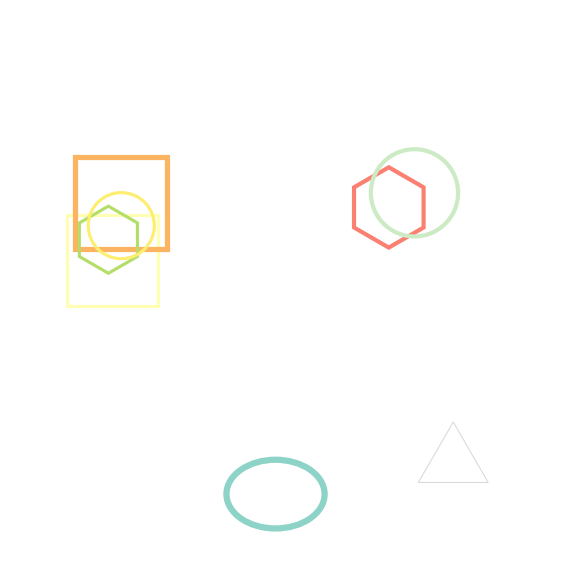[{"shape": "oval", "thickness": 3, "radius": 0.42, "center": [0.477, 0.144]}, {"shape": "square", "thickness": 1.5, "radius": 0.39, "center": [0.195, 0.548]}, {"shape": "hexagon", "thickness": 2, "radius": 0.35, "center": [0.673, 0.64]}, {"shape": "square", "thickness": 2.5, "radius": 0.4, "center": [0.21, 0.647]}, {"shape": "hexagon", "thickness": 1.5, "radius": 0.29, "center": [0.188, 0.584]}, {"shape": "triangle", "thickness": 0.5, "radius": 0.35, "center": [0.785, 0.199]}, {"shape": "circle", "thickness": 2, "radius": 0.38, "center": [0.718, 0.665]}, {"shape": "circle", "thickness": 1.5, "radius": 0.29, "center": [0.21, 0.608]}]